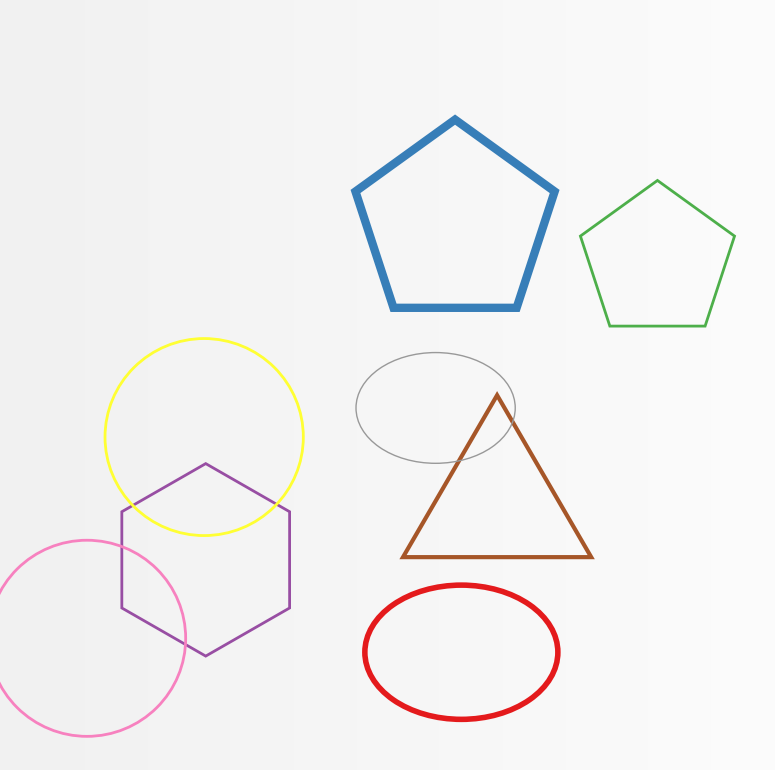[{"shape": "oval", "thickness": 2, "radius": 0.62, "center": [0.595, 0.153]}, {"shape": "pentagon", "thickness": 3, "radius": 0.68, "center": [0.587, 0.71]}, {"shape": "pentagon", "thickness": 1, "radius": 0.52, "center": [0.848, 0.661]}, {"shape": "hexagon", "thickness": 1, "radius": 0.62, "center": [0.265, 0.273]}, {"shape": "circle", "thickness": 1, "radius": 0.64, "center": [0.263, 0.432]}, {"shape": "triangle", "thickness": 1.5, "radius": 0.7, "center": [0.641, 0.347]}, {"shape": "circle", "thickness": 1, "radius": 0.64, "center": [0.112, 0.171]}, {"shape": "oval", "thickness": 0.5, "radius": 0.51, "center": [0.562, 0.47]}]